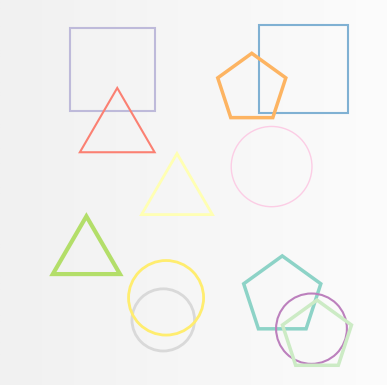[{"shape": "pentagon", "thickness": 2.5, "radius": 0.52, "center": [0.728, 0.231]}, {"shape": "triangle", "thickness": 2, "radius": 0.53, "center": [0.457, 0.495]}, {"shape": "square", "thickness": 1.5, "radius": 0.54, "center": [0.29, 0.819]}, {"shape": "triangle", "thickness": 1.5, "radius": 0.56, "center": [0.303, 0.66]}, {"shape": "square", "thickness": 1.5, "radius": 0.57, "center": [0.783, 0.821]}, {"shape": "pentagon", "thickness": 2.5, "radius": 0.46, "center": [0.65, 0.769]}, {"shape": "triangle", "thickness": 3, "radius": 0.5, "center": [0.223, 0.338]}, {"shape": "circle", "thickness": 1, "radius": 0.52, "center": [0.701, 0.567]}, {"shape": "circle", "thickness": 2, "radius": 0.4, "center": [0.421, 0.169]}, {"shape": "circle", "thickness": 1.5, "radius": 0.46, "center": [0.804, 0.146]}, {"shape": "pentagon", "thickness": 2.5, "radius": 0.47, "center": [0.818, 0.127]}, {"shape": "circle", "thickness": 2, "radius": 0.48, "center": [0.429, 0.226]}]